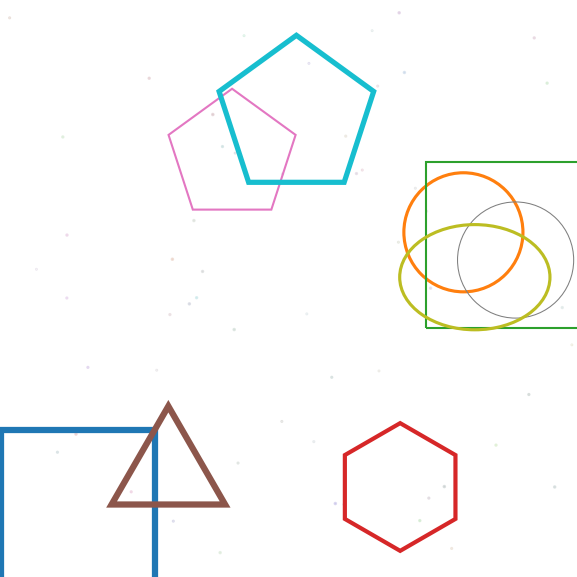[{"shape": "square", "thickness": 3, "radius": 0.66, "center": [0.135, 0.123]}, {"shape": "circle", "thickness": 1.5, "radius": 0.52, "center": [0.802, 0.597]}, {"shape": "square", "thickness": 1, "radius": 0.72, "center": [0.881, 0.575]}, {"shape": "hexagon", "thickness": 2, "radius": 0.55, "center": [0.693, 0.156]}, {"shape": "triangle", "thickness": 3, "radius": 0.57, "center": [0.292, 0.182]}, {"shape": "pentagon", "thickness": 1, "radius": 0.58, "center": [0.402, 0.73]}, {"shape": "circle", "thickness": 0.5, "radius": 0.5, "center": [0.893, 0.549]}, {"shape": "oval", "thickness": 1.5, "radius": 0.65, "center": [0.822, 0.519]}, {"shape": "pentagon", "thickness": 2.5, "radius": 0.7, "center": [0.513, 0.797]}]